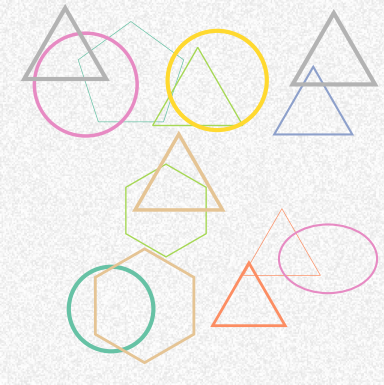[{"shape": "pentagon", "thickness": 0.5, "radius": 0.72, "center": [0.34, 0.8]}, {"shape": "circle", "thickness": 3, "radius": 0.55, "center": [0.289, 0.197]}, {"shape": "triangle", "thickness": 0.5, "radius": 0.58, "center": [0.732, 0.342]}, {"shape": "triangle", "thickness": 2, "radius": 0.54, "center": [0.647, 0.208]}, {"shape": "triangle", "thickness": 1.5, "radius": 0.59, "center": [0.814, 0.709]}, {"shape": "circle", "thickness": 2.5, "radius": 0.67, "center": [0.223, 0.78]}, {"shape": "oval", "thickness": 1.5, "radius": 0.64, "center": [0.852, 0.328]}, {"shape": "triangle", "thickness": 1, "radius": 0.68, "center": [0.514, 0.742]}, {"shape": "hexagon", "thickness": 1, "radius": 0.6, "center": [0.431, 0.453]}, {"shape": "circle", "thickness": 3, "radius": 0.64, "center": [0.564, 0.791]}, {"shape": "triangle", "thickness": 2.5, "radius": 0.66, "center": [0.464, 0.52]}, {"shape": "hexagon", "thickness": 2, "radius": 0.74, "center": [0.376, 0.206]}, {"shape": "triangle", "thickness": 3, "radius": 0.61, "center": [0.169, 0.856]}, {"shape": "triangle", "thickness": 3, "radius": 0.62, "center": [0.867, 0.843]}]